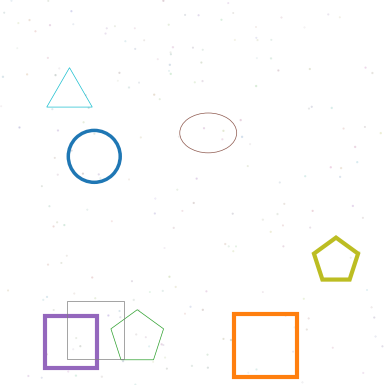[{"shape": "circle", "thickness": 2.5, "radius": 0.34, "center": [0.245, 0.594]}, {"shape": "square", "thickness": 3, "radius": 0.41, "center": [0.689, 0.103]}, {"shape": "pentagon", "thickness": 0.5, "radius": 0.36, "center": [0.357, 0.124]}, {"shape": "square", "thickness": 3, "radius": 0.34, "center": [0.185, 0.111]}, {"shape": "oval", "thickness": 0.5, "radius": 0.37, "center": [0.541, 0.655]}, {"shape": "square", "thickness": 0.5, "radius": 0.37, "center": [0.248, 0.143]}, {"shape": "pentagon", "thickness": 3, "radius": 0.3, "center": [0.873, 0.323]}, {"shape": "triangle", "thickness": 0.5, "radius": 0.34, "center": [0.181, 0.756]}]